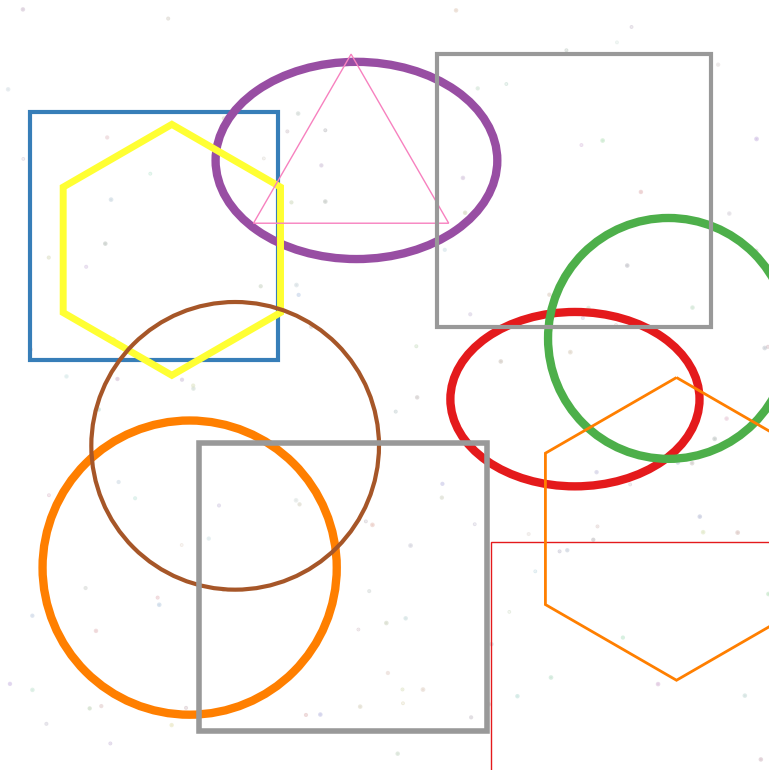[{"shape": "square", "thickness": 0.5, "radius": 0.94, "center": [0.826, 0.108]}, {"shape": "oval", "thickness": 3, "radius": 0.81, "center": [0.747, 0.482]}, {"shape": "square", "thickness": 1.5, "radius": 0.81, "center": [0.2, 0.694]}, {"shape": "circle", "thickness": 3, "radius": 0.78, "center": [0.868, 0.56]}, {"shape": "oval", "thickness": 3, "radius": 0.91, "center": [0.463, 0.792]}, {"shape": "hexagon", "thickness": 1, "radius": 0.98, "center": [0.879, 0.313]}, {"shape": "circle", "thickness": 3, "radius": 0.96, "center": [0.246, 0.263]}, {"shape": "hexagon", "thickness": 2.5, "radius": 0.81, "center": [0.223, 0.676]}, {"shape": "circle", "thickness": 1.5, "radius": 0.93, "center": [0.305, 0.421]}, {"shape": "triangle", "thickness": 0.5, "radius": 0.73, "center": [0.456, 0.783]}, {"shape": "square", "thickness": 1.5, "radius": 0.89, "center": [0.746, 0.752]}, {"shape": "square", "thickness": 2, "radius": 0.94, "center": [0.445, 0.238]}]